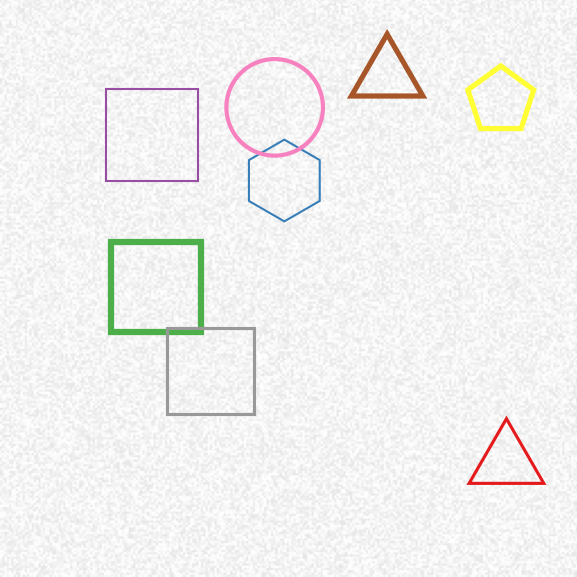[{"shape": "triangle", "thickness": 1.5, "radius": 0.37, "center": [0.877, 0.199]}, {"shape": "hexagon", "thickness": 1, "radius": 0.35, "center": [0.492, 0.687]}, {"shape": "square", "thickness": 3, "radius": 0.39, "center": [0.27, 0.502]}, {"shape": "square", "thickness": 1, "radius": 0.4, "center": [0.264, 0.765]}, {"shape": "pentagon", "thickness": 2.5, "radius": 0.3, "center": [0.867, 0.825]}, {"shape": "triangle", "thickness": 2.5, "radius": 0.36, "center": [0.67, 0.869]}, {"shape": "circle", "thickness": 2, "radius": 0.42, "center": [0.476, 0.813]}, {"shape": "square", "thickness": 1.5, "radius": 0.37, "center": [0.365, 0.357]}]